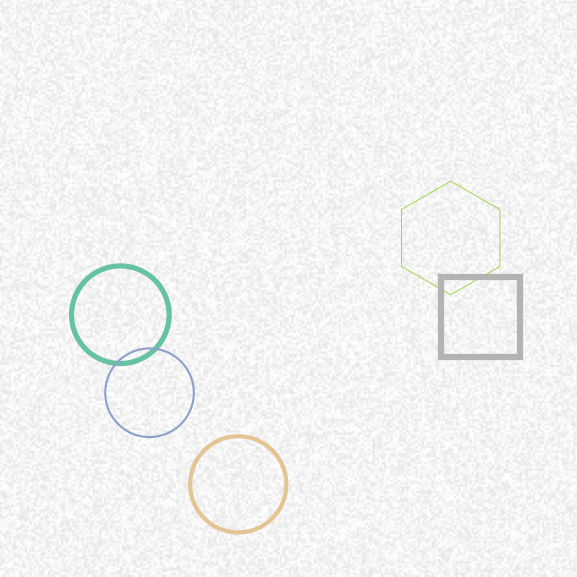[{"shape": "circle", "thickness": 2.5, "radius": 0.42, "center": [0.208, 0.454]}, {"shape": "circle", "thickness": 1, "radius": 0.38, "center": [0.259, 0.319]}, {"shape": "hexagon", "thickness": 0.5, "radius": 0.49, "center": [0.78, 0.587]}, {"shape": "circle", "thickness": 2, "radius": 0.42, "center": [0.413, 0.16]}, {"shape": "square", "thickness": 3, "radius": 0.35, "center": [0.832, 0.451]}]